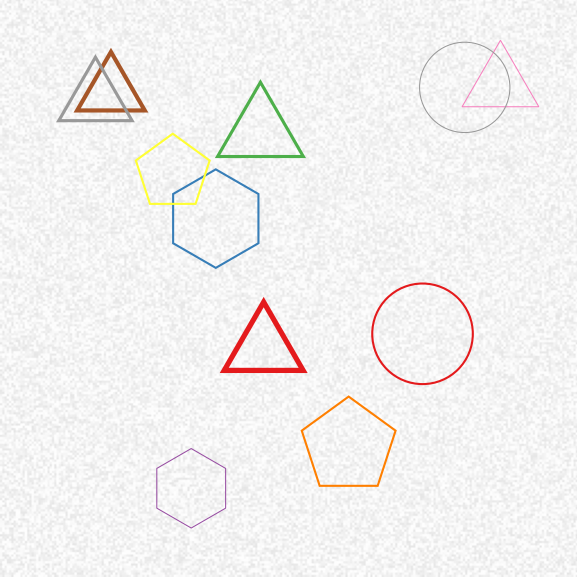[{"shape": "triangle", "thickness": 2.5, "radius": 0.39, "center": [0.457, 0.397]}, {"shape": "circle", "thickness": 1, "radius": 0.44, "center": [0.732, 0.421]}, {"shape": "hexagon", "thickness": 1, "radius": 0.43, "center": [0.374, 0.621]}, {"shape": "triangle", "thickness": 1.5, "radius": 0.43, "center": [0.451, 0.771]}, {"shape": "hexagon", "thickness": 0.5, "radius": 0.34, "center": [0.331, 0.154]}, {"shape": "pentagon", "thickness": 1, "radius": 0.43, "center": [0.604, 0.227]}, {"shape": "pentagon", "thickness": 1, "radius": 0.34, "center": [0.299, 0.7]}, {"shape": "triangle", "thickness": 2, "radius": 0.34, "center": [0.192, 0.842]}, {"shape": "triangle", "thickness": 0.5, "radius": 0.38, "center": [0.867, 0.853]}, {"shape": "triangle", "thickness": 1.5, "radius": 0.37, "center": [0.165, 0.827]}, {"shape": "circle", "thickness": 0.5, "radius": 0.39, "center": [0.805, 0.848]}]